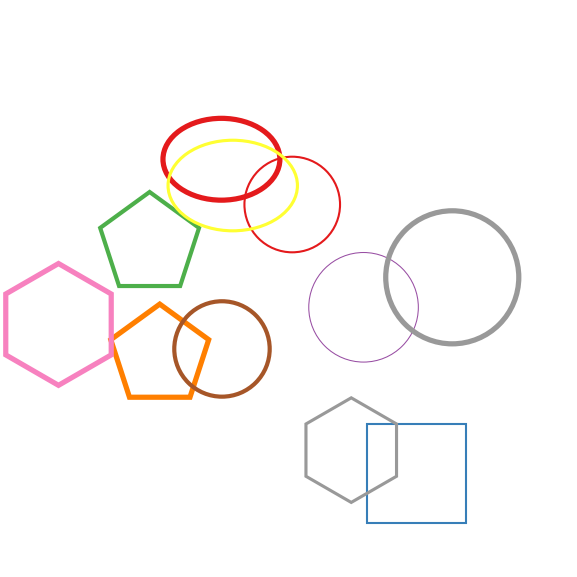[{"shape": "circle", "thickness": 1, "radius": 0.41, "center": [0.506, 0.645]}, {"shape": "oval", "thickness": 2.5, "radius": 0.51, "center": [0.383, 0.723]}, {"shape": "square", "thickness": 1, "radius": 0.43, "center": [0.721, 0.18]}, {"shape": "pentagon", "thickness": 2, "radius": 0.45, "center": [0.259, 0.577]}, {"shape": "circle", "thickness": 0.5, "radius": 0.47, "center": [0.63, 0.467]}, {"shape": "pentagon", "thickness": 2.5, "radius": 0.45, "center": [0.277, 0.383]}, {"shape": "oval", "thickness": 1.5, "radius": 0.56, "center": [0.403, 0.678]}, {"shape": "circle", "thickness": 2, "radius": 0.41, "center": [0.384, 0.395]}, {"shape": "hexagon", "thickness": 2.5, "radius": 0.53, "center": [0.101, 0.437]}, {"shape": "circle", "thickness": 2.5, "radius": 0.58, "center": [0.783, 0.519]}, {"shape": "hexagon", "thickness": 1.5, "radius": 0.45, "center": [0.608, 0.22]}]